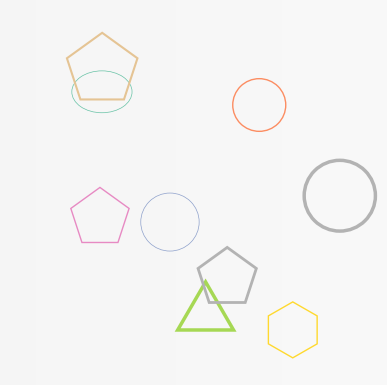[{"shape": "oval", "thickness": 0.5, "radius": 0.39, "center": [0.263, 0.762]}, {"shape": "circle", "thickness": 1, "radius": 0.34, "center": [0.669, 0.727]}, {"shape": "circle", "thickness": 0.5, "radius": 0.38, "center": [0.439, 0.423]}, {"shape": "pentagon", "thickness": 1, "radius": 0.4, "center": [0.258, 0.434]}, {"shape": "triangle", "thickness": 2.5, "radius": 0.42, "center": [0.531, 0.184]}, {"shape": "hexagon", "thickness": 1, "radius": 0.36, "center": [0.756, 0.143]}, {"shape": "pentagon", "thickness": 1.5, "radius": 0.48, "center": [0.264, 0.819]}, {"shape": "circle", "thickness": 2.5, "radius": 0.46, "center": [0.877, 0.492]}, {"shape": "pentagon", "thickness": 2, "radius": 0.4, "center": [0.586, 0.278]}]